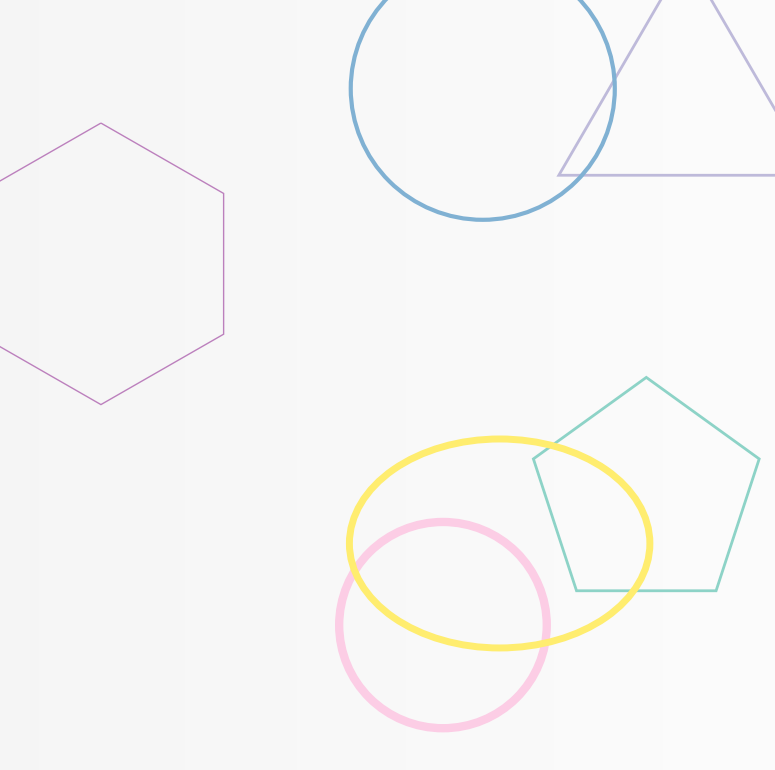[{"shape": "pentagon", "thickness": 1, "radius": 0.77, "center": [0.834, 0.357]}, {"shape": "triangle", "thickness": 1, "radius": 0.95, "center": [0.885, 0.867]}, {"shape": "circle", "thickness": 1.5, "radius": 0.85, "center": [0.623, 0.885]}, {"shape": "circle", "thickness": 3, "radius": 0.67, "center": [0.572, 0.188]}, {"shape": "hexagon", "thickness": 0.5, "radius": 0.91, "center": [0.13, 0.657]}, {"shape": "oval", "thickness": 2.5, "radius": 0.97, "center": [0.645, 0.294]}]